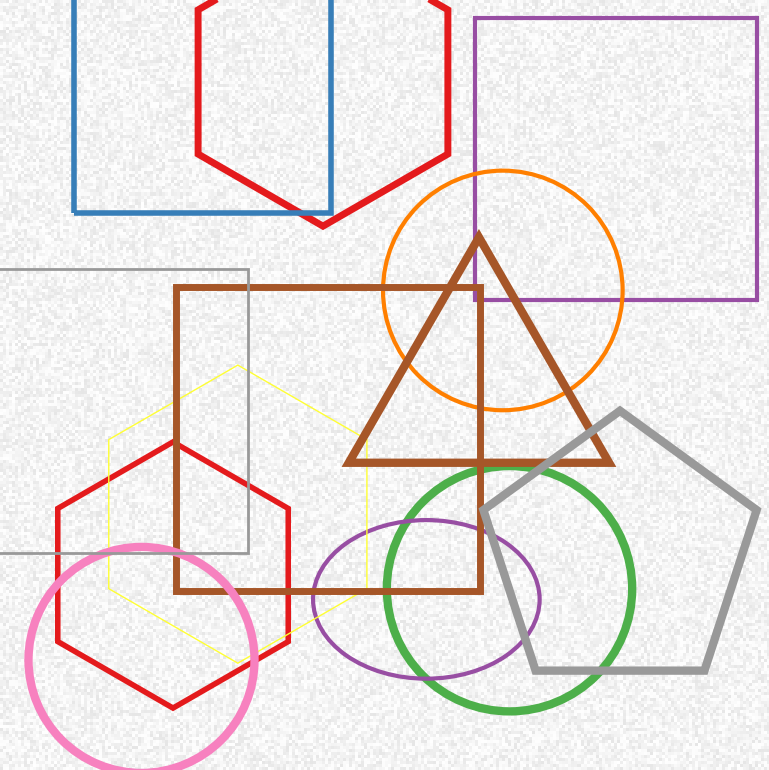[{"shape": "hexagon", "thickness": 2.5, "radius": 0.94, "center": [0.419, 0.894]}, {"shape": "hexagon", "thickness": 2, "radius": 0.86, "center": [0.225, 0.253]}, {"shape": "square", "thickness": 2, "radius": 0.83, "center": [0.263, 0.89]}, {"shape": "circle", "thickness": 3, "radius": 0.8, "center": [0.662, 0.235]}, {"shape": "oval", "thickness": 1.5, "radius": 0.74, "center": [0.554, 0.222]}, {"shape": "square", "thickness": 1.5, "radius": 0.92, "center": [0.8, 0.794]}, {"shape": "circle", "thickness": 1.5, "radius": 0.78, "center": [0.653, 0.623]}, {"shape": "hexagon", "thickness": 0.5, "radius": 0.97, "center": [0.309, 0.332]}, {"shape": "triangle", "thickness": 3, "radius": 0.98, "center": [0.622, 0.497]}, {"shape": "square", "thickness": 2.5, "radius": 0.99, "center": [0.426, 0.43]}, {"shape": "circle", "thickness": 3, "radius": 0.73, "center": [0.184, 0.143]}, {"shape": "square", "thickness": 1, "radius": 0.92, "center": [0.138, 0.466]}, {"shape": "pentagon", "thickness": 3, "radius": 0.93, "center": [0.805, 0.28]}]